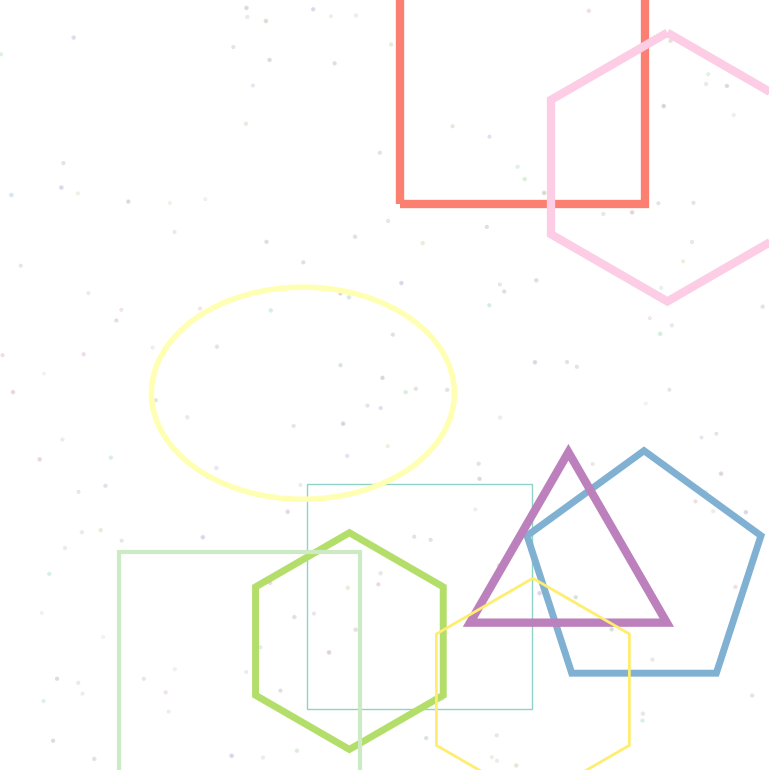[{"shape": "square", "thickness": 0.5, "radius": 0.73, "center": [0.545, 0.226]}, {"shape": "oval", "thickness": 2, "radius": 0.98, "center": [0.393, 0.489]}, {"shape": "square", "thickness": 3, "radius": 0.79, "center": [0.678, 0.894]}, {"shape": "pentagon", "thickness": 2.5, "radius": 0.8, "center": [0.836, 0.255]}, {"shape": "hexagon", "thickness": 2.5, "radius": 0.7, "center": [0.454, 0.167]}, {"shape": "hexagon", "thickness": 3, "radius": 0.87, "center": [0.867, 0.783]}, {"shape": "triangle", "thickness": 3, "radius": 0.74, "center": [0.738, 0.265]}, {"shape": "square", "thickness": 1.5, "radius": 0.78, "center": [0.311, 0.127]}, {"shape": "hexagon", "thickness": 1, "radius": 0.72, "center": [0.692, 0.104]}]